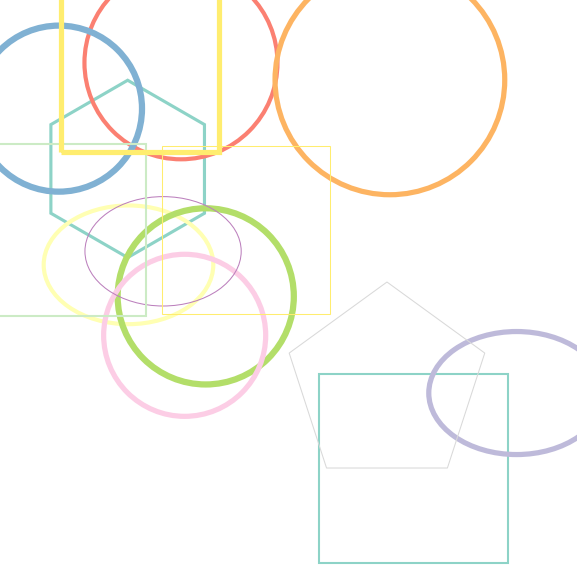[{"shape": "hexagon", "thickness": 1.5, "radius": 0.77, "center": [0.221, 0.707]}, {"shape": "square", "thickness": 1, "radius": 0.82, "center": [0.716, 0.188]}, {"shape": "oval", "thickness": 2, "radius": 0.73, "center": [0.222, 0.541]}, {"shape": "oval", "thickness": 2.5, "radius": 0.76, "center": [0.895, 0.319]}, {"shape": "circle", "thickness": 2, "radius": 0.84, "center": [0.313, 0.89]}, {"shape": "circle", "thickness": 3, "radius": 0.72, "center": [0.102, 0.811]}, {"shape": "circle", "thickness": 2.5, "radius": 0.99, "center": [0.675, 0.861]}, {"shape": "circle", "thickness": 3, "radius": 0.76, "center": [0.356, 0.486]}, {"shape": "circle", "thickness": 2.5, "radius": 0.7, "center": [0.32, 0.419]}, {"shape": "pentagon", "thickness": 0.5, "radius": 0.89, "center": [0.67, 0.333]}, {"shape": "oval", "thickness": 0.5, "radius": 0.68, "center": [0.282, 0.564]}, {"shape": "square", "thickness": 1, "radius": 0.74, "center": [0.104, 0.6]}, {"shape": "square", "thickness": 2.5, "radius": 0.69, "center": [0.242, 0.874]}, {"shape": "square", "thickness": 0.5, "radius": 0.73, "center": [0.426, 0.601]}]